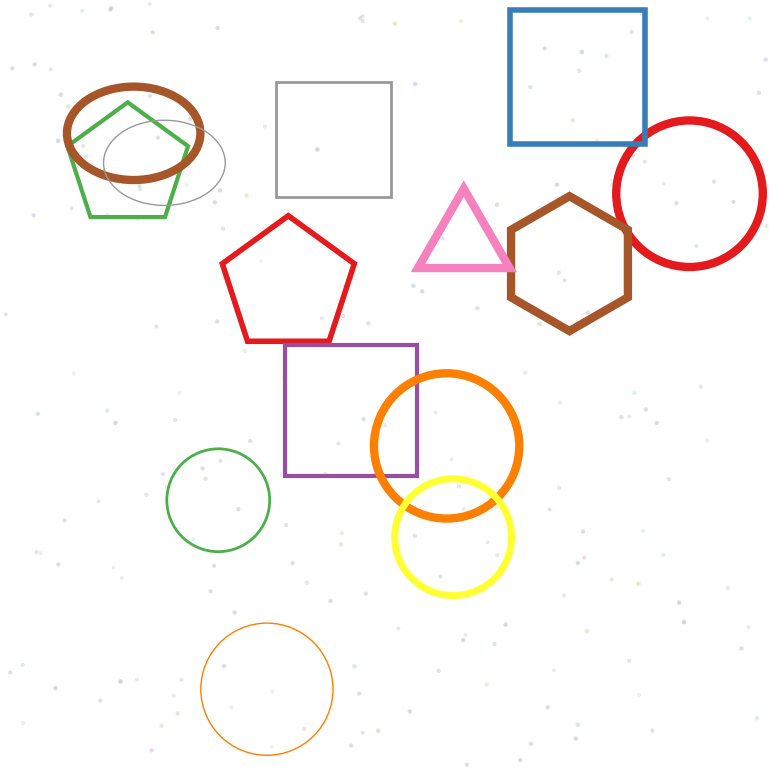[{"shape": "circle", "thickness": 3, "radius": 0.48, "center": [0.895, 0.748]}, {"shape": "pentagon", "thickness": 2, "radius": 0.45, "center": [0.374, 0.63]}, {"shape": "square", "thickness": 2, "radius": 0.44, "center": [0.75, 0.9]}, {"shape": "pentagon", "thickness": 1.5, "radius": 0.41, "center": [0.166, 0.785]}, {"shape": "circle", "thickness": 1, "radius": 0.33, "center": [0.283, 0.35]}, {"shape": "square", "thickness": 1.5, "radius": 0.43, "center": [0.456, 0.467]}, {"shape": "circle", "thickness": 3, "radius": 0.47, "center": [0.58, 0.421]}, {"shape": "circle", "thickness": 0.5, "radius": 0.43, "center": [0.347, 0.105]}, {"shape": "circle", "thickness": 2.5, "radius": 0.38, "center": [0.588, 0.302]}, {"shape": "oval", "thickness": 3, "radius": 0.43, "center": [0.174, 0.827]}, {"shape": "hexagon", "thickness": 3, "radius": 0.44, "center": [0.74, 0.658]}, {"shape": "triangle", "thickness": 3, "radius": 0.34, "center": [0.602, 0.686]}, {"shape": "oval", "thickness": 0.5, "radius": 0.4, "center": [0.213, 0.789]}, {"shape": "square", "thickness": 1, "radius": 0.37, "center": [0.433, 0.819]}]